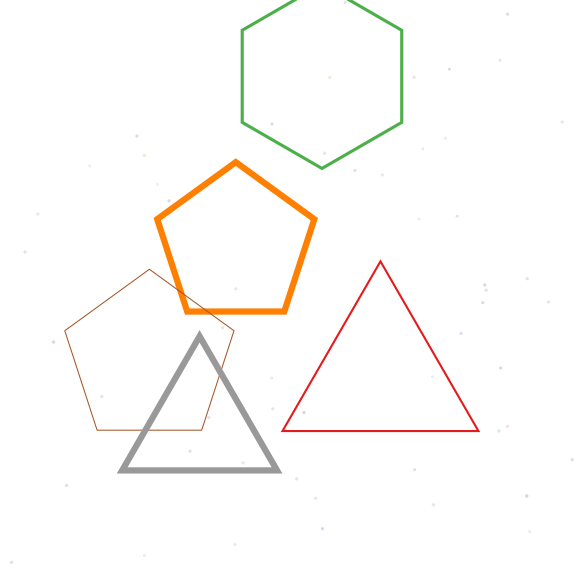[{"shape": "triangle", "thickness": 1, "radius": 0.98, "center": [0.659, 0.351]}, {"shape": "hexagon", "thickness": 1.5, "radius": 0.8, "center": [0.558, 0.867]}, {"shape": "pentagon", "thickness": 3, "radius": 0.71, "center": [0.408, 0.575]}, {"shape": "pentagon", "thickness": 0.5, "radius": 0.77, "center": [0.259, 0.379]}, {"shape": "triangle", "thickness": 3, "radius": 0.77, "center": [0.346, 0.262]}]